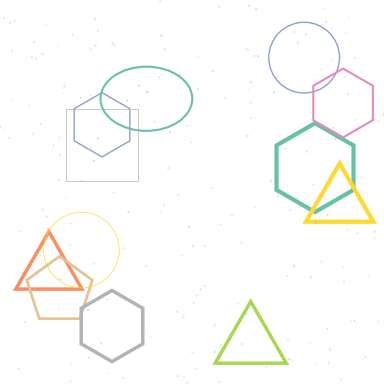[{"shape": "hexagon", "thickness": 3, "radius": 0.58, "center": [0.818, 0.565]}, {"shape": "oval", "thickness": 1.5, "radius": 0.6, "center": [0.38, 0.743]}, {"shape": "triangle", "thickness": 2.5, "radius": 0.5, "center": [0.127, 0.299]}, {"shape": "hexagon", "thickness": 1, "radius": 0.42, "center": [0.265, 0.676]}, {"shape": "circle", "thickness": 1, "radius": 0.46, "center": [0.79, 0.85]}, {"shape": "hexagon", "thickness": 1.5, "radius": 0.45, "center": [0.891, 0.733]}, {"shape": "triangle", "thickness": 2.5, "radius": 0.53, "center": [0.651, 0.11]}, {"shape": "triangle", "thickness": 3, "radius": 0.51, "center": [0.882, 0.475]}, {"shape": "circle", "thickness": 0.5, "radius": 0.49, "center": [0.212, 0.351]}, {"shape": "pentagon", "thickness": 2, "radius": 0.45, "center": [0.155, 0.245]}, {"shape": "hexagon", "thickness": 2.5, "radius": 0.46, "center": [0.291, 0.153]}, {"shape": "square", "thickness": 0.5, "radius": 0.47, "center": [0.264, 0.624]}]